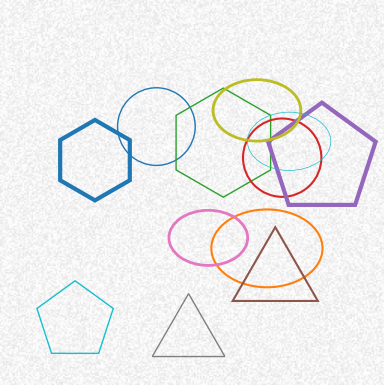[{"shape": "circle", "thickness": 1, "radius": 0.5, "center": [0.406, 0.671]}, {"shape": "hexagon", "thickness": 3, "radius": 0.52, "center": [0.247, 0.584]}, {"shape": "oval", "thickness": 1.5, "radius": 0.72, "center": [0.693, 0.355]}, {"shape": "hexagon", "thickness": 1, "radius": 0.71, "center": [0.58, 0.63]}, {"shape": "circle", "thickness": 1.5, "radius": 0.51, "center": [0.733, 0.59]}, {"shape": "pentagon", "thickness": 3, "radius": 0.73, "center": [0.836, 0.587]}, {"shape": "triangle", "thickness": 1.5, "radius": 0.64, "center": [0.715, 0.282]}, {"shape": "oval", "thickness": 2, "radius": 0.51, "center": [0.541, 0.382]}, {"shape": "triangle", "thickness": 1, "radius": 0.54, "center": [0.49, 0.128]}, {"shape": "oval", "thickness": 2, "radius": 0.57, "center": [0.667, 0.713]}, {"shape": "pentagon", "thickness": 1, "radius": 0.52, "center": [0.195, 0.167]}, {"shape": "oval", "thickness": 0.5, "radius": 0.54, "center": [0.751, 0.633]}]